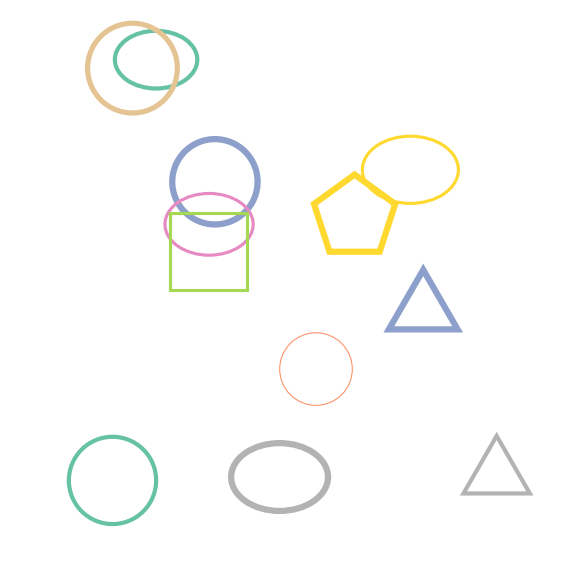[{"shape": "oval", "thickness": 2, "radius": 0.36, "center": [0.27, 0.896]}, {"shape": "circle", "thickness": 2, "radius": 0.38, "center": [0.195, 0.167]}, {"shape": "circle", "thickness": 0.5, "radius": 0.31, "center": [0.547, 0.36]}, {"shape": "triangle", "thickness": 3, "radius": 0.34, "center": [0.733, 0.463]}, {"shape": "circle", "thickness": 3, "radius": 0.37, "center": [0.372, 0.684]}, {"shape": "oval", "thickness": 1.5, "radius": 0.38, "center": [0.362, 0.611]}, {"shape": "square", "thickness": 1.5, "radius": 0.33, "center": [0.361, 0.564]}, {"shape": "oval", "thickness": 1.5, "radius": 0.42, "center": [0.711, 0.705]}, {"shape": "pentagon", "thickness": 3, "radius": 0.37, "center": [0.614, 0.623]}, {"shape": "circle", "thickness": 2.5, "radius": 0.39, "center": [0.229, 0.881]}, {"shape": "oval", "thickness": 3, "radius": 0.42, "center": [0.484, 0.173]}, {"shape": "triangle", "thickness": 2, "radius": 0.33, "center": [0.86, 0.178]}]